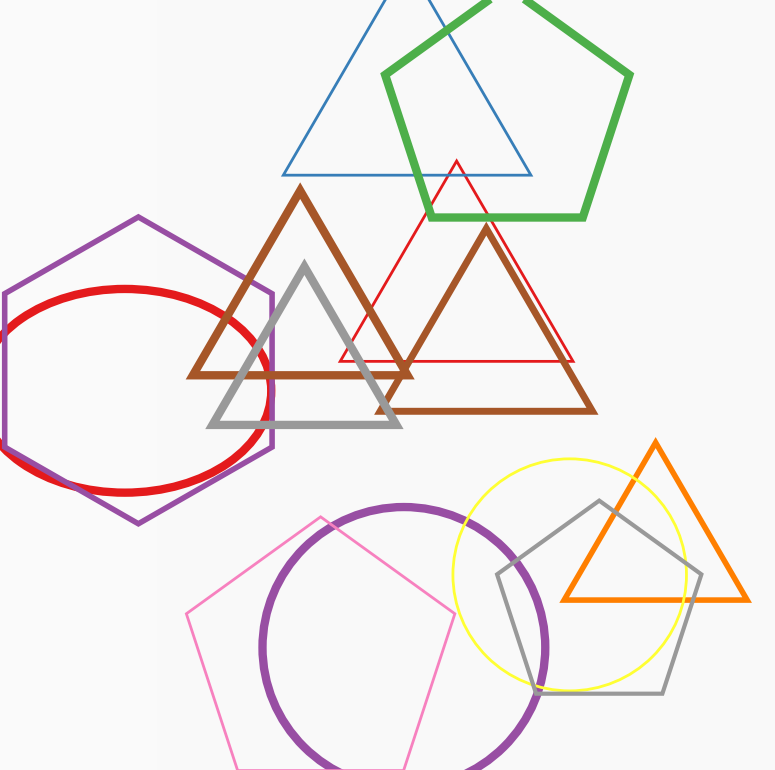[{"shape": "oval", "thickness": 3, "radius": 0.94, "center": [0.161, 0.492]}, {"shape": "triangle", "thickness": 1, "radius": 0.87, "center": [0.589, 0.617]}, {"shape": "triangle", "thickness": 1, "radius": 0.92, "center": [0.525, 0.865]}, {"shape": "pentagon", "thickness": 3, "radius": 0.83, "center": [0.655, 0.852]}, {"shape": "hexagon", "thickness": 2, "radius": 1.0, "center": [0.179, 0.519]}, {"shape": "circle", "thickness": 3, "radius": 0.91, "center": [0.521, 0.159]}, {"shape": "triangle", "thickness": 2, "radius": 0.68, "center": [0.846, 0.289]}, {"shape": "circle", "thickness": 1, "radius": 0.75, "center": [0.735, 0.253]}, {"shape": "triangle", "thickness": 2.5, "radius": 0.79, "center": [0.627, 0.545]}, {"shape": "triangle", "thickness": 3, "radius": 0.8, "center": [0.387, 0.593]}, {"shape": "pentagon", "thickness": 1, "radius": 0.91, "center": [0.414, 0.147]}, {"shape": "triangle", "thickness": 3, "radius": 0.68, "center": [0.393, 0.517]}, {"shape": "pentagon", "thickness": 1.5, "radius": 0.69, "center": [0.773, 0.211]}]